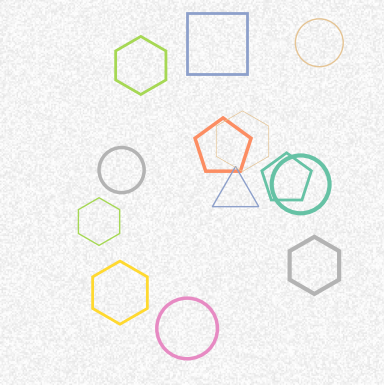[{"shape": "pentagon", "thickness": 2, "radius": 0.34, "center": [0.744, 0.535]}, {"shape": "circle", "thickness": 3, "radius": 0.38, "center": [0.781, 0.521]}, {"shape": "pentagon", "thickness": 2.5, "radius": 0.38, "center": [0.579, 0.617]}, {"shape": "square", "thickness": 2, "radius": 0.39, "center": [0.563, 0.887]}, {"shape": "triangle", "thickness": 1, "radius": 0.35, "center": [0.612, 0.498]}, {"shape": "circle", "thickness": 2.5, "radius": 0.39, "center": [0.486, 0.147]}, {"shape": "hexagon", "thickness": 1, "radius": 0.31, "center": [0.257, 0.424]}, {"shape": "hexagon", "thickness": 2, "radius": 0.38, "center": [0.366, 0.83]}, {"shape": "hexagon", "thickness": 2, "radius": 0.41, "center": [0.312, 0.24]}, {"shape": "hexagon", "thickness": 0.5, "radius": 0.39, "center": [0.63, 0.633]}, {"shape": "circle", "thickness": 1, "radius": 0.31, "center": [0.829, 0.889]}, {"shape": "circle", "thickness": 2.5, "radius": 0.29, "center": [0.316, 0.558]}, {"shape": "hexagon", "thickness": 3, "radius": 0.37, "center": [0.817, 0.311]}]